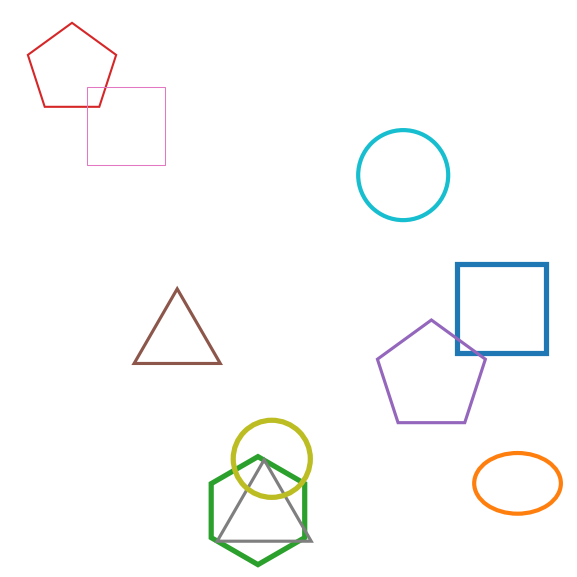[{"shape": "square", "thickness": 2.5, "radius": 0.39, "center": [0.868, 0.465]}, {"shape": "oval", "thickness": 2, "radius": 0.38, "center": [0.896, 0.162]}, {"shape": "hexagon", "thickness": 2.5, "radius": 0.47, "center": [0.447, 0.115]}, {"shape": "pentagon", "thickness": 1, "radius": 0.4, "center": [0.125, 0.879]}, {"shape": "pentagon", "thickness": 1.5, "radius": 0.49, "center": [0.747, 0.347]}, {"shape": "triangle", "thickness": 1.5, "radius": 0.43, "center": [0.307, 0.413]}, {"shape": "square", "thickness": 0.5, "radius": 0.34, "center": [0.219, 0.781]}, {"shape": "triangle", "thickness": 1.5, "radius": 0.47, "center": [0.457, 0.109]}, {"shape": "circle", "thickness": 2.5, "radius": 0.33, "center": [0.471, 0.205]}, {"shape": "circle", "thickness": 2, "radius": 0.39, "center": [0.698, 0.696]}]